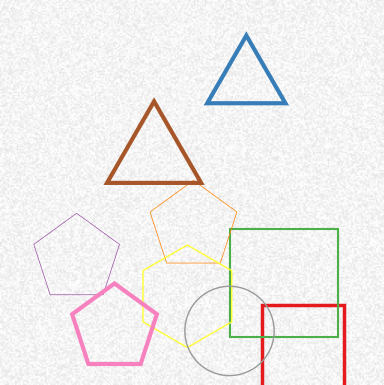[{"shape": "square", "thickness": 2.5, "radius": 0.53, "center": [0.787, 0.101]}, {"shape": "triangle", "thickness": 3, "radius": 0.59, "center": [0.64, 0.79]}, {"shape": "square", "thickness": 1.5, "radius": 0.7, "center": [0.738, 0.266]}, {"shape": "pentagon", "thickness": 0.5, "radius": 0.59, "center": [0.199, 0.329]}, {"shape": "pentagon", "thickness": 0.5, "radius": 0.59, "center": [0.503, 0.413]}, {"shape": "hexagon", "thickness": 1, "radius": 0.67, "center": [0.487, 0.231]}, {"shape": "triangle", "thickness": 3, "radius": 0.71, "center": [0.4, 0.596]}, {"shape": "pentagon", "thickness": 3, "radius": 0.58, "center": [0.297, 0.148]}, {"shape": "circle", "thickness": 1, "radius": 0.58, "center": [0.596, 0.14]}]